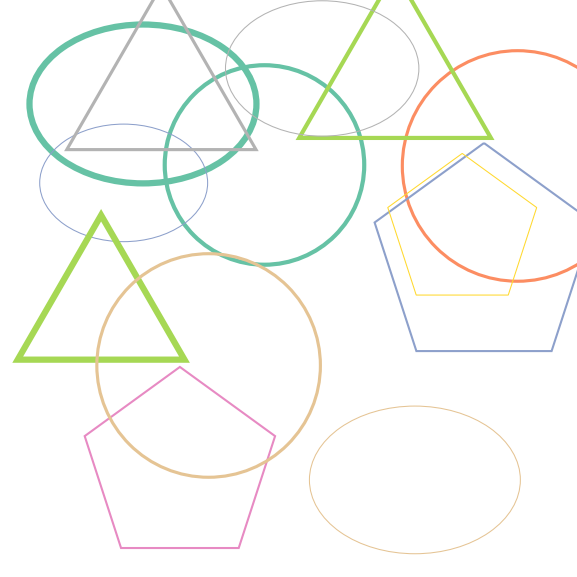[{"shape": "circle", "thickness": 2, "radius": 0.86, "center": [0.458, 0.713]}, {"shape": "oval", "thickness": 3, "radius": 0.98, "center": [0.248, 0.819]}, {"shape": "circle", "thickness": 1.5, "radius": 1.0, "center": [0.896, 0.712]}, {"shape": "pentagon", "thickness": 1, "radius": 1.0, "center": [0.838, 0.552]}, {"shape": "oval", "thickness": 0.5, "radius": 0.73, "center": [0.214, 0.682]}, {"shape": "pentagon", "thickness": 1, "radius": 0.87, "center": [0.311, 0.19]}, {"shape": "triangle", "thickness": 2, "radius": 0.96, "center": [0.684, 0.856]}, {"shape": "triangle", "thickness": 3, "radius": 0.83, "center": [0.175, 0.46]}, {"shape": "pentagon", "thickness": 0.5, "radius": 0.68, "center": [0.8, 0.598]}, {"shape": "oval", "thickness": 0.5, "radius": 0.91, "center": [0.718, 0.168]}, {"shape": "circle", "thickness": 1.5, "radius": 0.97, "center": [0.361, 0.366]}, {"shape": "oval", "thickness": 0.5, "radius": 0.84, "center": [0.558, 0.881]}, {"shape": "triangle", "thickness": 1.5, "radius": 0.95, "center": [0.279, 0.835]}]